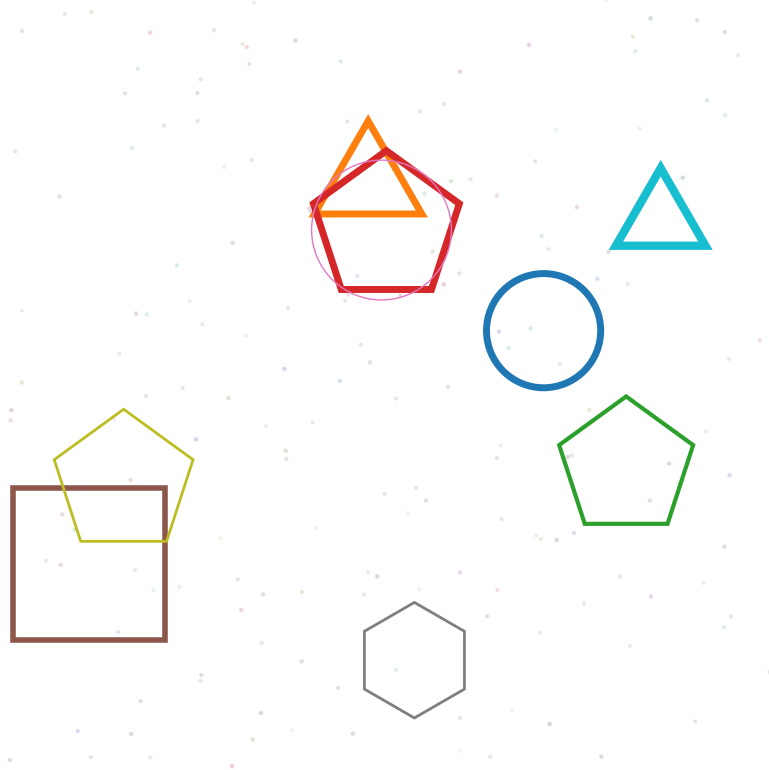[{"shape": "circle", "thickness": 2.5, "radius": 0.37, "center": [0.706, 0.571]}, {"shape": "triangle", "thickness": 2.5, "radius": 0.4, "center": [0.478, 0.762]}, {"shape": "pentagon", "thickness": 1.5, "radius": 0.46, "center": [0.813, 0.394]}, {"shape": "pentagon", "thickness": 2.5, "radius": 0.5, "center": [0.502, 0.705]}, {"shape": "square", "thickness": 2, "radius": 0.5, "center": [0.116, 0.268]}, {"shape": "circle", "thickness": 0.5, "radius": 0.45, "center": [0.495, 0.701]}, {"shape": "hexagon", "thickness": 1, "radius": 0.38, "center": [0.538, 0.143]}, {"shape": "pentagon", "thickness": 1, "radius": 0.47, "center": [0.161, 0.374]}, {"shape": "triangle", "thickness": 3, "radius": 0.34, "center": [0.858, 0.714]}]